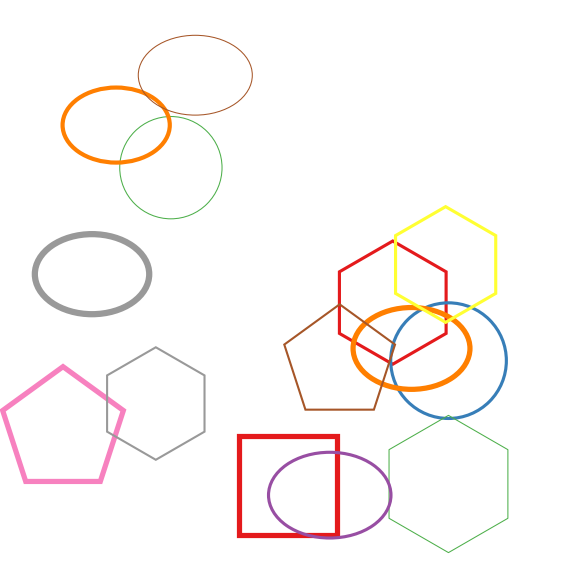[{"shape": "square", "thickness": 2.5, "radius": 0.43, "center": [0.499, 0.158]}, {"shape": "hexagon", "thickness": 1.5, "radius": 0.53, "center": [0.68, 0.475]}, {"shape": "circle", "thickness": 1.5, "radius": 0.5, "center": [0.777, 0.375]}, {"shape": "circle", "thickness": 0.5, "radius": 0.44, "center": [0.296, 0.709]}, {"shape": "hexagon", "thickness": 0.5, "radius": 0.59, "center": [0.777, 0.161]}, {"shape": "oval", "thickness": 1.5, "radius": 0.53, "center": [0.571, 0.142]}, {"shape": "oval", "thickness": 2.5, "radius": 0.51, "center": [0.713, 0.396]}, {"shape": "oval", "thickness": 2, "radius": 0.46, "center": [0.201, 0.783]}, {"shape": "hexagon", "thickness": 1.5, "radius": 0.5, "center": [0.772, 0.541]}, {"shape": "oval", "thickness": 0.5, "radius": 0.49, "center": [0.338, 0.869]}, {"shape": "pentagon", "thickness": 1, "radius": 0.5, "center": [0.588, 0.371]}, {"shape": "pentagon", "thickness": 2.5, "radius": 0.55, "center": [0.109, 0.254]}, {"shape": "hexagon", "thickness": 1, "radius": 0.49, "center": [0.27, 0.3]}, {"shape": "oval", "thickness": 3, "radius": 0.5, "center": [0.159, 0.524]}]